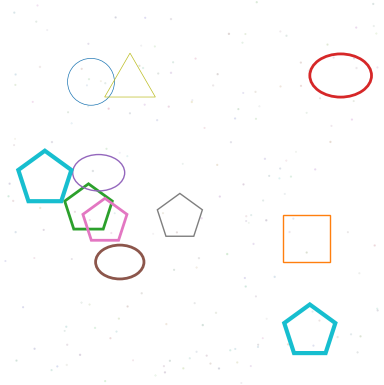[{"shape": "circle", "thickness": 0.5, "radius": 0.3, "center": [0.236, 0.788]}, {"shape": "square", "thickness": 1, "radius": 0.3, "center": [0.796, 0.38]}, {"shape": "pentagon", "thickness": 2, "radius": 0.33, "center": [0.23, 0.458]}, {"shape": "oval", "thickness": 2, "radius": 0.4, "center": [0.885, 0.804]}, {"shape": "oval", "thickness": 1, "radius": 0.34, "center": [0.256, 0.551]}, {"shape": "oval", "thickness": 2, "radius": 0.31, "center": [0.311, 0.319]}, {"shape": "pentagon", "thickness": 2, "radius": 0.3, "center": [0.273, 0.425]}, {"shape": "pentagon", "thickness": 1, "radius": 0.31, "center": [0.467, 0.436]}, {"shape": "triangle", "thickness": 0.5, "radius": 0.38, "center": [0.338, 0.786]}, {"shape": "pentagon", "thickness": 3, "radius": 0.35, "center": [0.805, 0.139]}, {"shape": "pentagon", "thickness": 3, "radius": 0.36, "center": [0.116, 0.536]}]